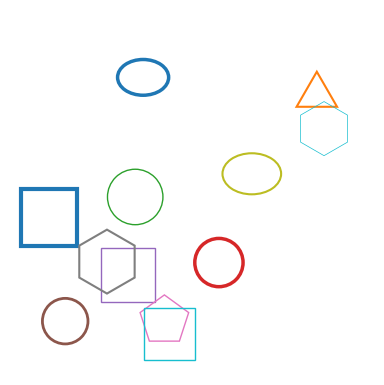[{"shape": "oval", "thickness": 2.5, "radius": 0.33, "center": [0.372, 0.799]}, {"shape": "square", "thickness": 3, "radius": 0.37, "center": [0.127, 0.435]}, {"shape": "triangle", "thickness": 1.5, "radius": 0.3, "center": [0.823, 0.753]}, {"shape": "circle", "thickness": 1, "radius": 0.36, "center": [0.351, 0.488]}, {"shape": "circle", "thickness": 2.5, "radius": 0.31, "center": [0.569, 0.318]}, {"shape": "square", "thickness": 1, "radius": 0.36, "center": [0.333, 0.286]}, {"shape": "circle", "thickness": 2, "radius": 0.3, "center": [0.169, 0.166]}, {"shape": "pentagon", "thickness": 1, "radius": 0.33, "center": [0.427, 0.168]}, {"shape": "hexagon", "thickness": 1.5, "radius": 0.41, "center": [0.278, 0.321]}, {"shape": "oval", "thickness": 1.5, "radius": 0.38, "center": [0.654, 0.549]}, {"shape": "square", "thickness": 1, "radius": 0.33, "center": [0.441, 0.133]}, {"shape": "hexagon", "thickness": 0.5, "radius": 0.35, "center": [0.842, 0.666]}]